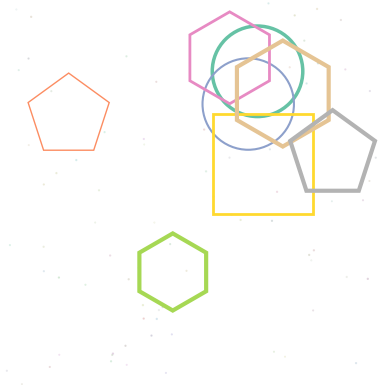[{"shape": "circle", "thickness": 2.5, "radius": 0.59, "center": [0.669, 0.815]}, {"shape": "pentagon", "thickness": 1, "radius": 0.55, "center": [0.178, 0.699]}, {"shape": "circle", "thickness": 1.5, "radius": 0.59, "center": [0.645, 0.73]}, {"shape": "hexagon", "thickness": 2, "radius": 0.6, "center": [0.597, 0.85]}, {"shape": "hexagon", "thickness": 3, "radius": 0.5, "center": [0.449, 0.294]}, {"shape": "square", "thickness": 2, "radius": 0.65, "center": [0.683, 0.574]}, {"shape": "hexagon", "thickness": 3, "radius": 0.69, "center": [0.735, 0.757]}, {"shape": "pentagon", "thickness": 3, "radius": 0.58, "center": [0.864, 0.598]}]